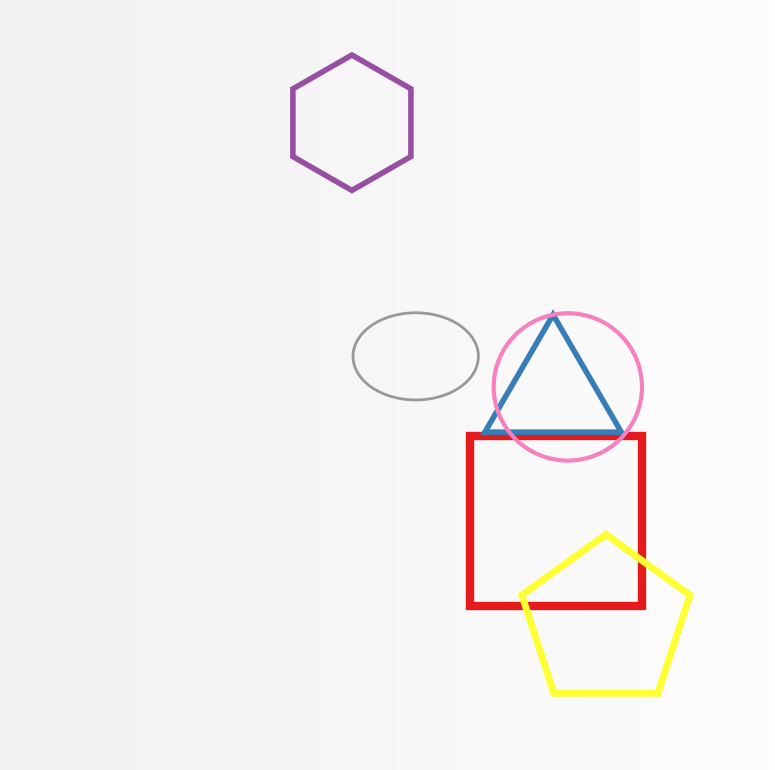[{"shape": "square", "thickness": 3, "radius": 0.55, "center": [0.717, 0.323]}, {"shape": "triangle", "thickness": 2, "radius": 0.51, "center": [0.714, 0.49]}, {"shape": "hexagon", "thickness": 2, "radius": 0.44, "center": [0.454, 0.841]}, {"shape": "pentagon", "thickness": 2.5, "radius": 0.57, "center": [0.782, 0.192]}, {"shape": "circle", "thickness": 1.5, "radius": 0.48, "center": [0.733, 0.498]}, {"shape": "oval", "thickness": 1, "radius": 0.4, "center": [0.536, 0.537]}]